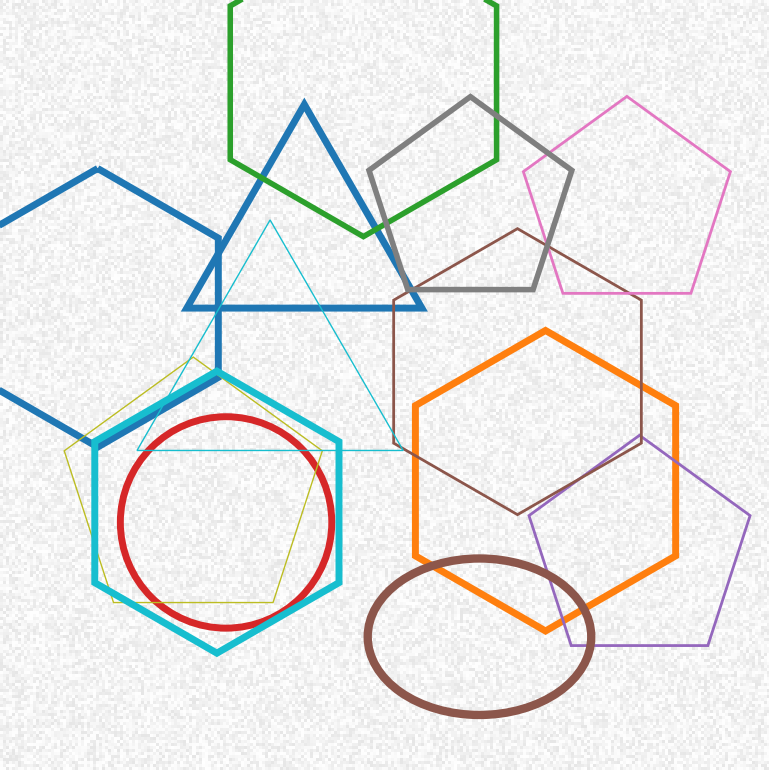[{"shape": "hexagon", "thickness": 2.5, "radius": 0.9, "center": [0.127, 0.6]}, {"shape": "triangle", "thickness": 2.5, "radius": 0.88, "center": [0.395, 0.688]}, {"shape": "hexagon", "thickness": 2.5, "radius": 0.98, "center": [0.708, 0.376]}, {"shape": "hexagon", "thickness": 2, "radius": 1.0, "center": [0.472, 0.892]}, {"shape": "circle", "thickness": 2.5, "radius": 0.69, "center": [0.294, 0.322]}, {"shape": "pentagon", "thickness": 1, "radius": 0.75, "center": [0.831, 0.284]}, {"shape": "oval", "thickness": 3, "radius": 0.73, "center": [0.623, 0.173]}, {"shape": "hexagon", "thickness": 1, "radius": 0.93, "center": [0.672, 0.517]}, {"shape": "pentagon", "thickness": 1, "radius": 0.71, "center": [0.814, 0.733]}, {"shape": "pentagon", "thickness": 2, "radius": 0.69, "center": [0.611, 0.736]}, {"shape": "pentagon", "thickness": 0.5, "radius": 0.88, "center": [0.251, 0.36]}, {"shape": "hexagon", "thickness": 2.5, "radius": 0.92, "center": [0.282, 0.335]}, {"shape": "triangle", "thickness": 0.5, "radius": 1.0, "center": [0.351, 0.515]}]